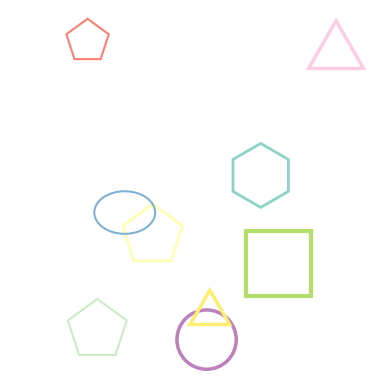[{"shape": "hexagon", "thickness": 2, "radius": 0.42, "center": [0.677, 0.544]}, {"shape": "pentagon", "thickness": 2, "radius": 0.41, "center": [0.397, 0.388]}, {"shape": "pentagon", "thickness": 1.5, "radius": 0.29, "center": [0.227, 0.893]}, {"shape": "oval", "thickness": 1.5, "radius": 0.4, "center": [0.324, 0.448]}, {"shape": "square", "thickness": 3, "radius": 0.42, "center": [0.723, 0.316]}, {"shape": "triangle", "thickness": 2.5, "radius": 0.41, "center": [0.873, 0.864]}, {"shape": "circle", "thickness": 2.5, "radius": 0.39, "center": [0.537, 0.118]}, {"shape": "pentagon", "thickness": 1.5, "radius": 0.4, "center": [0.253, 0.143]}, {"shape": "triangle", "thickness": 2.5, "radius": 0.3, "center": [0.545, 0.187]}]